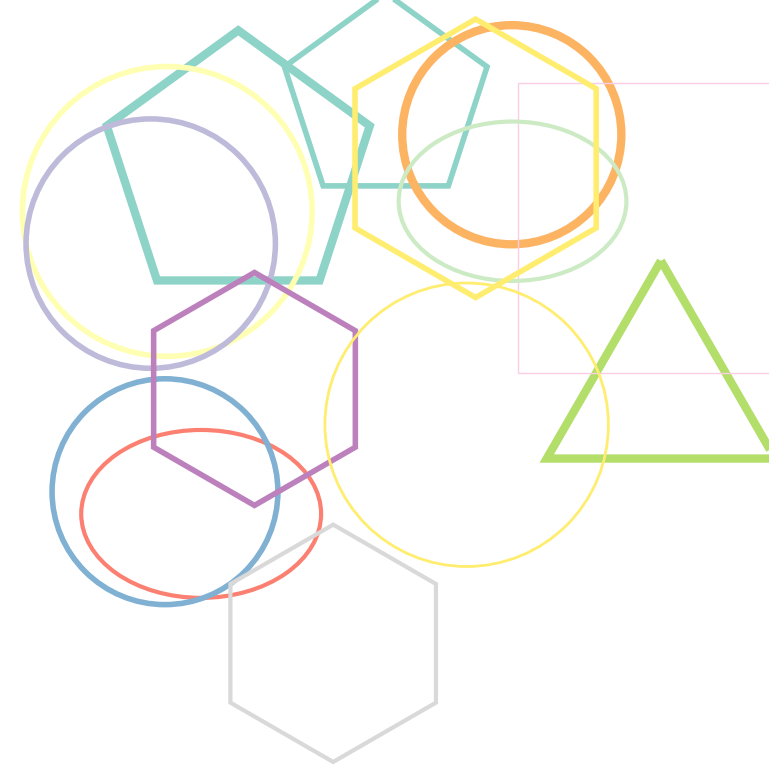[{"shape": "pentagon", "thickness": 3, "radius": 0.9, "center": [0.309, 0.781]}, {"shape": "pentagon", "thickness": 2, "radius": 0.69, "center": [0.501, 0.871]}, {"shape": "circle", "thickness": 2, "radius": 0.94, "center": [0.217, 0.725]}, {"shape": "circle", "thickness": 2, "radius": 0.81, "center": [0.196, 0.684]}, {"shape": "oval", "thickness": 1.5, "radius": 0.78, "center": [0.261, 0.333]}, {"shape": "circle", "thickness": 2, "radius": 0.73, "center": [0.214, 0.361]}, {"shape": "circle", "thickness": 3, "radius": 0.71, "center": [0.665, 0.825]}, {"shape": "triangle", "thickness": 3, "radius": 0.86, "center": [0.858, 0.49]}, {"shape": "square", "thickness": 0.5, "radius": 0.94, "center": [0.861, 0.704]}, {"shape": "hexagon", "thickness": 1.5, "radius": 0.77, "center": [0.433, 0.165]}, {"shape": "hexagon", "thickness": 2, "radius": 0.76, "center": [0.331, 0.495]}, {"shape": "oval", "thickness": 1.5, "radius": 0.74, "center": [0.666, 0.739]}, {"shape": "hexagon", "thickness": 2, "radius": 0.9, "center": [0.618, 0.794]}, {"shape": "circle", "thickness": 1, "radius": 0.92, "center": [0.606, 0.448]}]